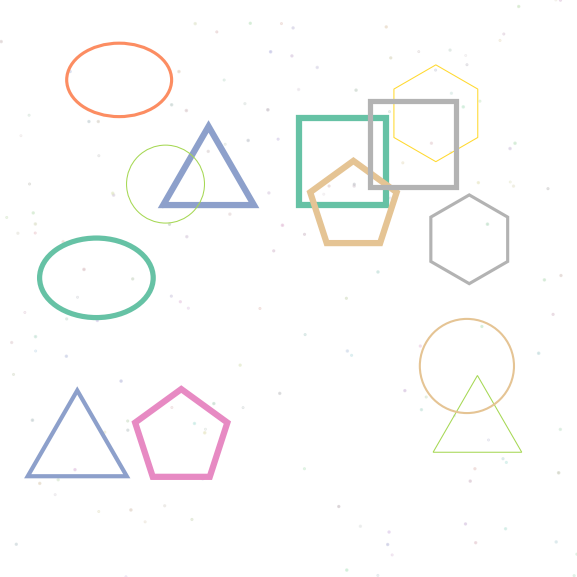[{"shape": "oval", "thickness": 2.5, "radius": 0.49, "center": [0.167, 0.518]}, {"shape": "square", "thickness": 3, "radius": 0.38, "center": [0.593, 0.72]}, {"shape": "oval", "thickness": 1.5, "radius": 0.45, "center": [0.206, 0.861]}, {"shape": "triangle", "thickness": 3, "radius": 0.45, "center": [0.361, 0.689]}, {"shape": "triangle", "thickness": 2, "radius": 0.5, "center": [0.134, 0.224]}, {"shape": "pentagon", "thickness": 3, "radius": 0.42, "center": [0.314, 0.241]}, {"shape": "triangle", "thickness": 0.5, "radius": 0.44, "center": [0.827, 0.26]}, {"shape": "circle", "thickness": 0.5, "radius": 0.34, "center": [0.287, 0.68]}, {"shape": "hexagon", "thickness": 0.5, "radius": 0.42, "center": [0.755, 0.803]}, {"shape": "circle", "thickness": 1, "radius": 0.41, "center": [0.809, 0.365]}, {"shape": "pentagon", "thickness": 3, "radius": 0.39, "center": [0.612, 0.642]}, {"shape": "square", "thickness": 2.5, "radius": 0.37, "center": [0.715, 0.749]}, {"shape": "hexagon", "thickness": 1.5, "radius": 0.38, "center": [0.813, 0.585]}]